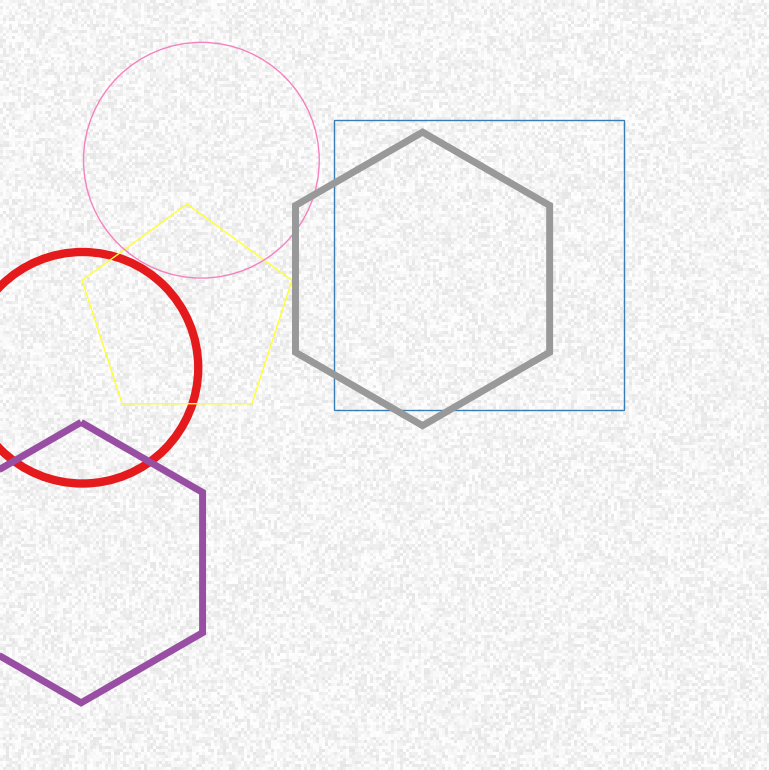[{"shape": "circle", "thickness": 3, "radius": 0.75, "center": [0.107, 0.522]}, {"shape": "square", "thickness": 0.5, "radius": 0.94, "center": [0.622, 0.656]}, {"shape": "hexagon", "thickness": 2.5, "radius": 0.91, "center": [0.105, 0.269]}, {"shape": "pentagon", "thickness": 0.5, "radius": 0.72, "center": [0.243, 0.592]}, {"shape": "circle", "thickness": 0.5, "radius": 0.77, "center": [0.262, 0.792]}, {"shape": "hexagon", "thickness": 2.5, "radius": 0.95, "center": [0.549, 0.638]}]